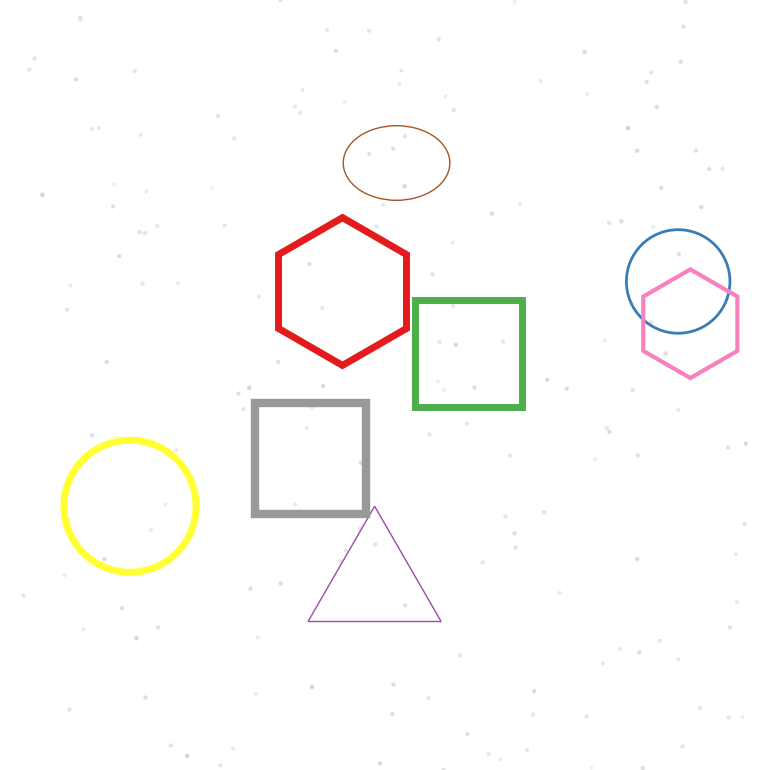[{"shape": "hexagon", "thickness": 2.5, "radius": 0.48, "center": [0.445, 0.621]}, {"shape": "circle", "thickness": 1, "radius": 0.34, "center": [0.881, 0.634]}, {"shape": "square", "thickness": 2.5, "radius": 0.35, "center": [0.608, 0.541]}, {"shape": "triangle", "thickness": 0.5, "radius": 0.5, "center": [0.487, 0.243]}, {"shape": "circle", "thickness": 2.5, "radius": 0.43, "center": [0.169, 0.343]}, {"shape": "oval", "thickness": 0.5, "radius": 0.35, "center": [0.515, 0.788]}, {"shape": "hexagon", "thickness": 1.5, "radius": 0.35, "center": [0.897, 0.58]}, {"shape": "square", "thickness": 3, "radius": 0.36, "center": [0.403, 0.404]}]